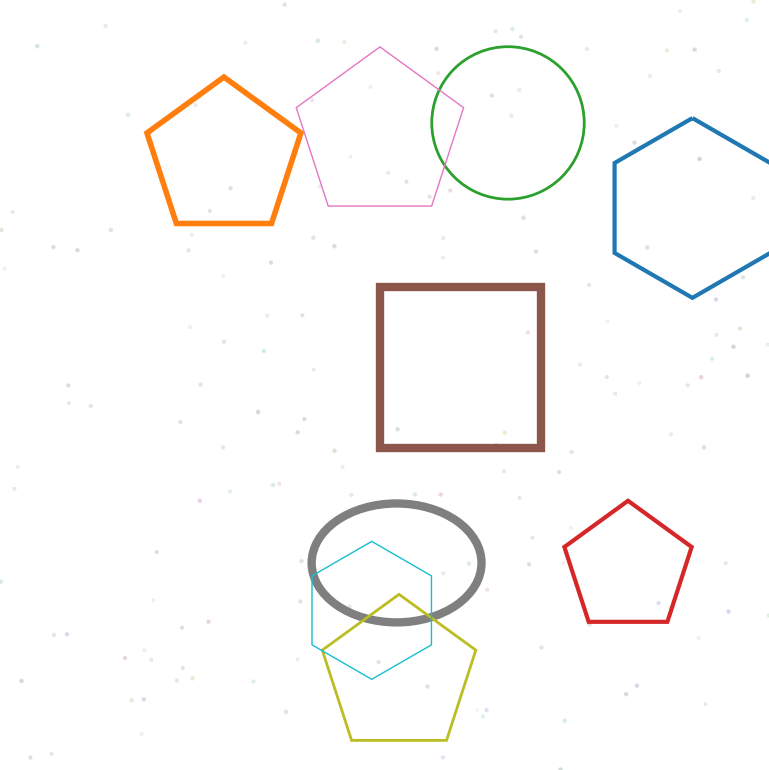[{"shape": "hexagon", "thickness": 1.5, "radius": 0.58, "center": [0.899, 0.73]}, {"shape": "pentagon", "thickness": 2, "radius": 0.53, "center": [0.291, 0.795]}, {"shape": "circle", "thickness": 1, "radius": 0.5, "center": [0.66, 0.84]}, {"shape": "pentagon", "thickness": 1.5, "radius": 0.43, "center": [0.816, 0.263]}, {"shape": "square", "thickness": 3, "radius": 0.52, "center": [0.598, 0.523]}, {"shape": "pentagon", "thickness": 0.5, "radius": 0.57, "center": [0.493, 0.825]}, {"shape": "oval", "thickness": 3, "radius": 0.55, "center": [0.515, 0.269]}, {"shape": "pentagon", "thickness": 1, "radius": 0.52, "center": [0.518, 0.123]}, {"shape": "hexagon", "thickness": 0.5, "radius": 0.45, "center": [0.483, 0.207]}]